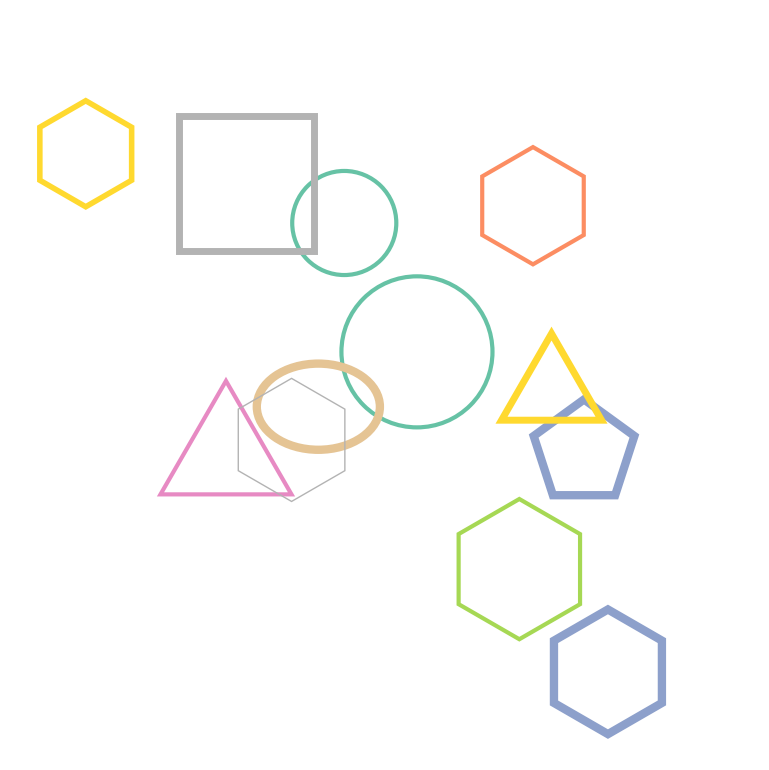[{"shape": "circle", "thickness": 1.5, "radius": 0.34, "center": [0.447, 0.71]}, {"shape": "circle", "thickness": 1.5, "radius": 0.49, "center": [0.542, 0.543]}, {"shape": "hexagon", "thickness": 1.5, "radius": 0.38, "center": [0.692, 0.733]}, {"shape": "hexagon", "thickness": 3, "radius": 0.4, "center": [0.79, 0.128]}, {"shape": "pentagon", "thickness": 3, "radius": 0.34, "center": [0.758, 0.413]}, {"shape": "triangle", "thickness": 1.5, "radius": 0.49, "center": [0.293, 0.407]}, {"shape": "hexagon", "thickness": 1.5, "radius": 0.46, "center": [0.674, 0.261]}, {"shape": "hexagon", "thickness": 2, "radius": 0.34, "center": [0.111, 0.8]}, {"shape": "triangle", "thickness": 2.5, "radius": 0.37, "center": [0.716, 0.492]}, {"shape": "oval", "thickness": 3, "radius": 0.4, "center": [0.413, 0.472]}, {"shape": "hexagon", "thickness": 0.5, "radius": 0.4, "center": [0.379, 0.429]}, {"shape": "square", "thickness": 2.5, "radius": 0.44, "center": [0.319, 0.762]}]